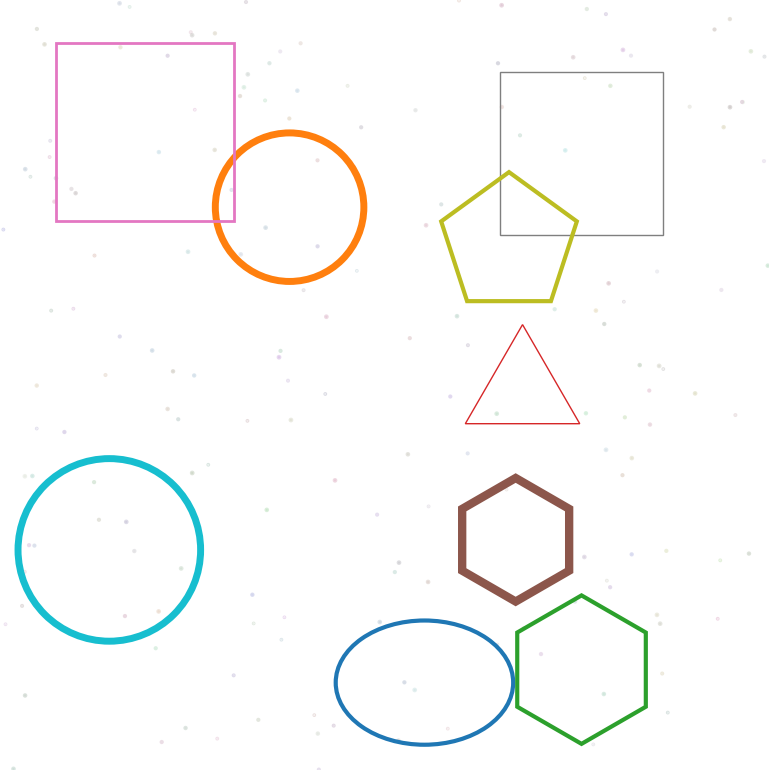[{"shape": "oval", "thickness": 1.5, "radius": 0.58, "center": [0.551, 0.113]}, {"shape": "circle", "thickness": 2.5, "radius": 0.48, "center": [0.376, 0.731]}, {"shape": "hexagon", "thickness": 1.5, "radius": 0.48, "center": [0.755, 0.13]}, {"shape": "triangle", "thickness": 0.5, "radius": 0.43, "center": [0.679, 0.493]}, {"shape": "hexagon", "thickness": 3, "radius": 0.4, "center": [0.67, 0.299]}, {"shape": "square", "thickness": 1, "radius": 0.58, "center": [0.188, 0.829]}, {"shape": "square", "thickness": 0.5, "radius": 0.53, "center": [0.755, 0.8]}, {"shape": "pentagon", "thickness": 1.5, "radius": 0.46, "center": [0.661, 0.684]}, {"shape": "circle", "thickness": 2.5, "radius": 0.59, "center": [0.142, 0.286]}]